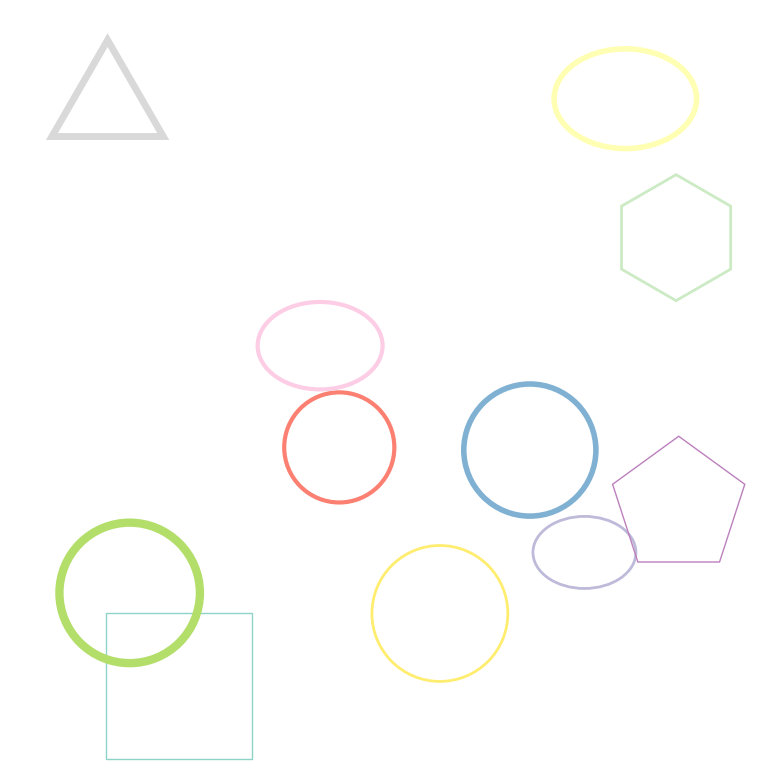[{"shape": "square", "thickness": 0.5, "radius": 0.47, "center": [0.233, 0.109]}, {"shape": "oval", "thickness": 2, "radius": 0.46, "center": [0.812, 0.872]}, {"shape": "oval", "thickness": 1, "radius": 0.33, "center": [0.759, 0.283]}, {"shape": "circle", "thickness": 1.5, "radius": 0.36, "center": [0.441, 0.419]}, {"shape": "circle", "thickness": 2, "radius": 0.43, "center": [0.688, 0.416]}, {"shape": "circle", "thickness": 3, "radius": 0.46, "center": [0.168, 0.23]}, {"shape": "oval", "thickness": 1.5, "radius": 0.41, "center": [0.416, 0.551]}, {"shape": "triangle", "thickness": 2.5, "radius": 0.42, "center": [0.14, 0.864]}, {"shape": "pentagon", "thickness": 0.5, "radius": 0.45, "center": [0.881, 0.343]}, {"shape": "hexagon", "thickness": 1, "radius": 0.41, "center": [0.878, 0.691]}, {"shape": "circle", "thickness": 1, "radius": 0.44, "center": [0.571, 0.203]}]